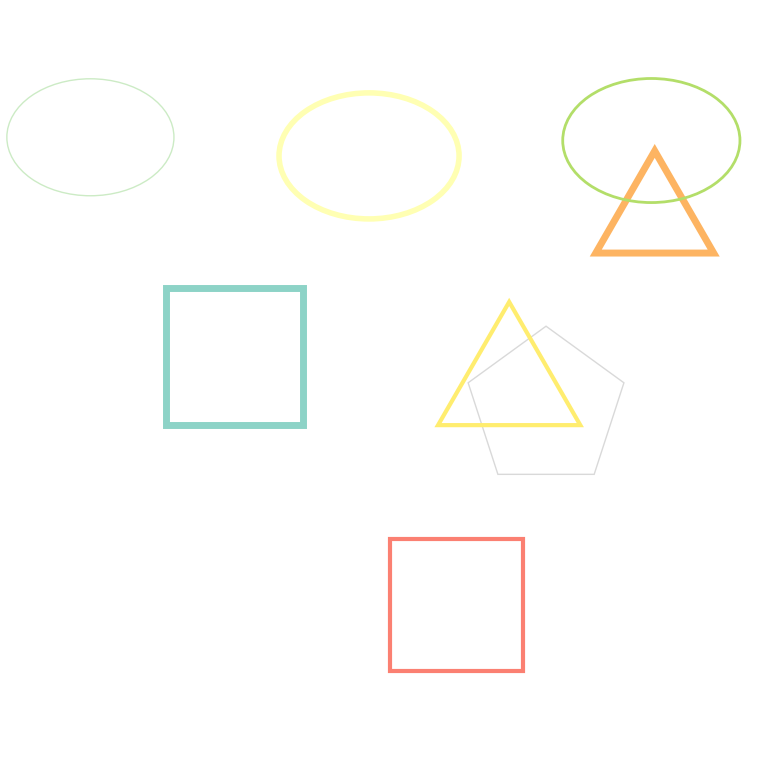[{"shape": "square", "thickness": 2.5, "radius": 0.45, "center": [0.304, 0.537]}, {"shape": "oval", "thickness": 2, "radius": 0.58, "center": [0.479, 0.798]}, {"shape": "square", "thickness": 1.5, "radius": 0.43, "center": [0.593, 0.214]}, {"shape": "triangle", "thickness": 2.5, "radius": 0.44, "center": [0.85, 0.716]}, {"shape": "oval", "thickness": 1, "radius": 0.58, "center": [0.846, 0.817]}, {"shape": "pentagon", "thickness": 0.5, "radius": 0.53, "center": [0.709, 0.47]}, {"shape": "oval", "thickness": 0.5, "radius": 0.54, "center": [0.117, 0.822]}, {"shape": "triangle", "thickness": 1.5, "radius": 0.53, "center": [0.661, 0.501]}]